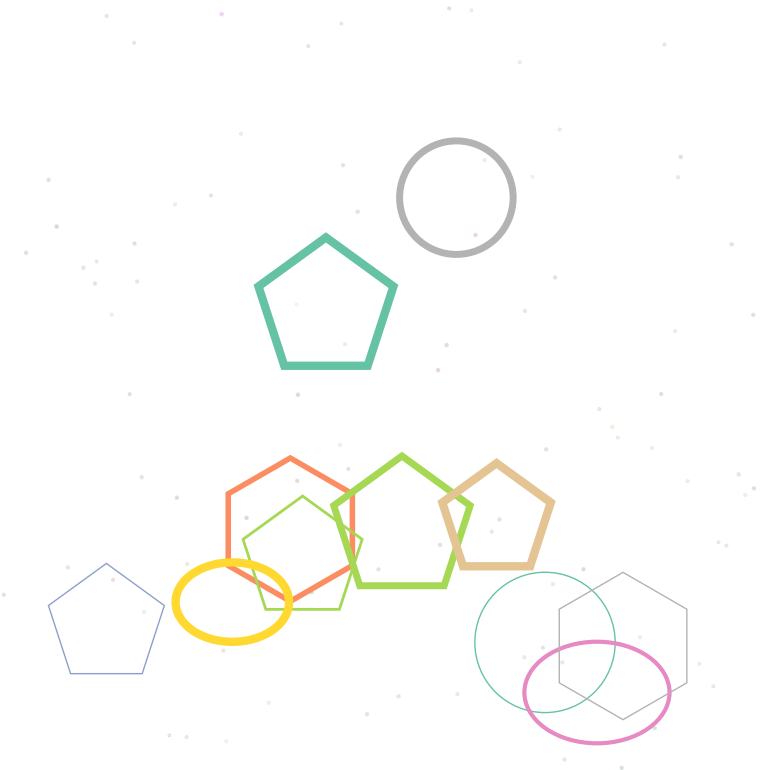[{"shape": "circle", "thickness": 0.5, "radius": 0.46, "center": [0.708, 0.166]}, {"shape": "pentagon", "thickness": 3, "radius": 0.46, "center": [0.423, 0.6]}, {"shape": "hexagon", "thickness": 2, "radius": 0.47, "center": [0.377, 0.312]}, {"shape": "pentagon", "thickness": 0.5, "radius": 0.4, "center": [0.138, 0.189]}, {"shape": "oval", "thickness": 1.5, "radius": 0.47, "center": [0.775, 0.101]}, {"shape": "pentagon", "thickness": 1, "radius": 0.41, "center": [0.393, 0.274]}, {"shape": "pentagon", "thickness": 2.5, "radius": 0.47, "center": [0.522, 0.315]}, {"shape": "oval", "thickness": 3, "radius": 0.37, "center": [0.302, 0.218]}, {"shape": "pentagon", "thickness": 3, "radius": 0.37, "center": [0.645, 0.324]}, {"shape": "hexagon", "thickness": 0.5, "radius": 0.48, "center": [0.809, 0.161]}, {"shape": "circle", "thickness": 2.5, "radius": 0.37, "center": [0.593, 0.743]}]